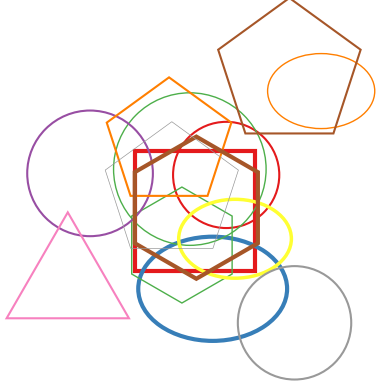[{"shape": "circle", "thickness": 1.5, "radius": 0.69, "center": [0.587, 0.546]}, {"shape": "square", "thickness": 3, "radius": 0.78, "center": [0.507, 0.452]}, {"shape": "oval", "thickness": 3, "radius": 0.97, "center": [0.552, 0.25]}, {"shape": "circle", "thickness": 1, "radius": 0.99, "center": [0.493, 0.561]}, {"shape": "hexagon", "thickness": 1, "radius": 0.75, "center": [0.473, 0.364]}, {"shape": "circle", "thickness": 1.5, "radius": 0.82, "center": [0.234, 0.55]}, {"shape": "oval", "thickness": 1, "radius": 0.7, "center": [0.834, 0.763]}, {"shape": "pentagon", "thickness": 1.5, "radius": 0.85, "center": [0.439, 0.629]}, {"shape": "oval", "thickness": 2.5, "radius": 0.73, "center": [0.61, 0.38]}, {"shape": "hexagon", "thickness": 3, "radius": 0.92, "center": [0.51, 0.461]}, {"shape": "pentagon", "thickness": 1.5, "radius": 0.97, "center": [0.752, 0.811]}, {"shape": "triangle", "thickness": 1.5, "radius": 0.92, "center": [0.176, 0.265]}, {"shape": "circle", "thickness": 1.5, "radius": 0.74, "center": [0.765, 0.162]}, {"shape": "pentagon", "thickness": 0.5, "radius": 0.91, "center": [0.446, 0.502]}]